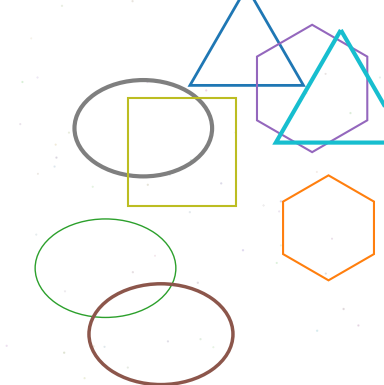[{"shape": "triangle", "thickness": 2, "radius": 0.85, "center": [0.641, 0.863]}, {"shape": "hexagon", "thickness": 1.5, "radius": 0.68, "center": [0.853, 0.408]}, {"shape": "oval", "thickness": 1, "radius": 0.91, "center": [0.274, 0.303]}, {"shape": "hexagon", "thickness": 1.5, "radius": 0.83, "center": [0.811, 0.77]}, {"shape": "oval", "thickness": 2.5, "radius": 0.93, "center": [0.418, 0.132]}, {"shape": "oval", "thickness": 3, "radius": 0.89, "center": [0.372, 0.667]}, {"shape": "square", "thickness": 1.5, "radius": 0.7, "center": [0.472, 0.605]}, {"shape": "triangle", "thickness": 3, "radius": 0.97, "center": [0.885, 0.727]}]